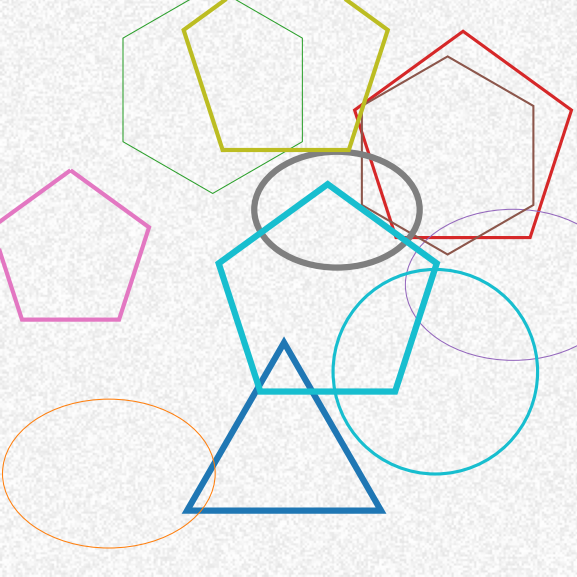[{"shape": "triangle", "thickness": 3, "radius": 0.97, "center": [0.492, 0.212]}, {"shape": "oval", "thickness": 0.5, "radius": 0.92, "center": [0.188, 0.179]}, {"shape": "hexagon", "thickness": 0.5, "radius": 0.9, "center": [0.368, 0.843]}, {"shape": "pentagon", "thickness": 1.5, "radius": 0.99, "center": [0.802, 0.747]}, {"shape": "oval", "thickness": 0.5, "radius": 0.93, "center": [0.889, 0.506]}, {"shape": "hexagon", "thickness": 1, "radius": 0.86, "center": [0.775, 0.73]}, {"shape": "pentagon", "thickness": 2, "radius": 0.71, "center": [0.122, 0.561]}, {"shape": "oval", "thickness": 3, "radius": 0.72, "center": [0.583, 0.636]}, {"shape": "pentagon", "thickness": 2, "radius": 0.93, "center": [0.495, 0.89]}, {"shape": "pentagon", "thickness": 3, "radius": 0.99, "center": [0.567, 0.482]}, {"shape": "circle", "thickness": 1.5, "radius": 0.89, "center": [0.754, 0.355]}]